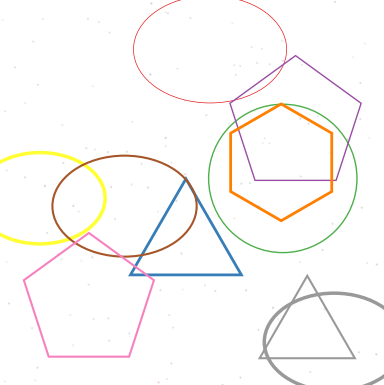[{"shape": "oval", "thickness": 0.5, "radius": 0.99, "center": [0.546, 0.872]}, {"shape": "triangle", "thickness": 2, "radius": 0.83, "center": [0.483, 0.369]}, {"shape": "circle", "thickness": 1, "radius": 0.96, "center": [0.735, 0.537]}, {"shape": "pentagon", "thickness": 1, "radius": 0.9, "center": [0.768, 0.676]}, {"shape": "hexagon", "thickness": 2, "radius": 0.76, "center": [0.73, 0.578]}, {"shape": "oval", "thickness": 2.5, "radius": 0.85, "center": [0.104, 0.485]}, {"shape": "oval", "thickness": 1.5, "radius": 0.94, "center": [0.324, 0.465]}, {"shape": "pentagon", "thickness": 1.5, "radius": 0.89, "center": [0.231, 0.217]}, {"shape": "triangle", "thickness": 1.5, "radius": 0.71, "center": [0.798, 0.141]}, {"shape": "oval", "thickness": 2.5, "radius": 0.91, "center": [0.868, 0.112]}]